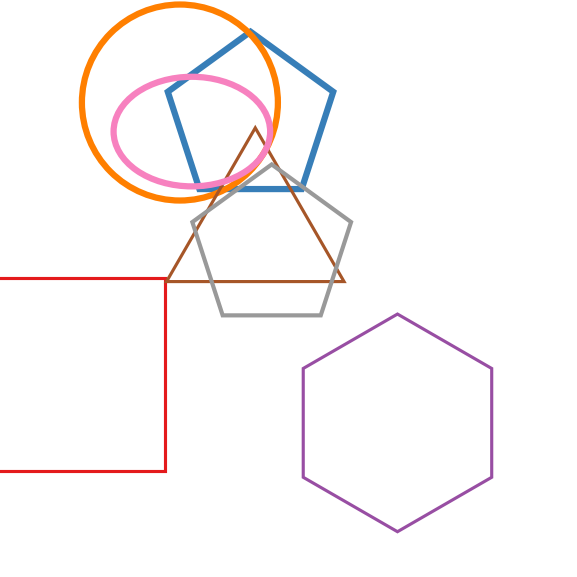[{"shape": "square", "thickness": 1.5, "radius": 0.84, "center": [0.117, 0.351]}, {"shape": "pentagon", "thickness": 3, "radius": 0.75, "center": [0.434, 0.794]}, {"shape": "hexagon", "thickness": 1.5, "radius": 0.94, "center": [0.688, 0.267]}, {"shape": "circle", "thickness": 3, "radius": 0.85, "center": [0.312, 0.822]}, {"shape": "triangle", "thickness": 1.5, "radius": 0.89, "center": [0.442, 0.6]}, {"shape": "oval", "thickness": 3, "radius": 0.68, "center": [0.332, 0.771]}, {"shape": "pentagon", "thickness": 2, "radius": 0.72, "center": [0.47, 0.57]}]